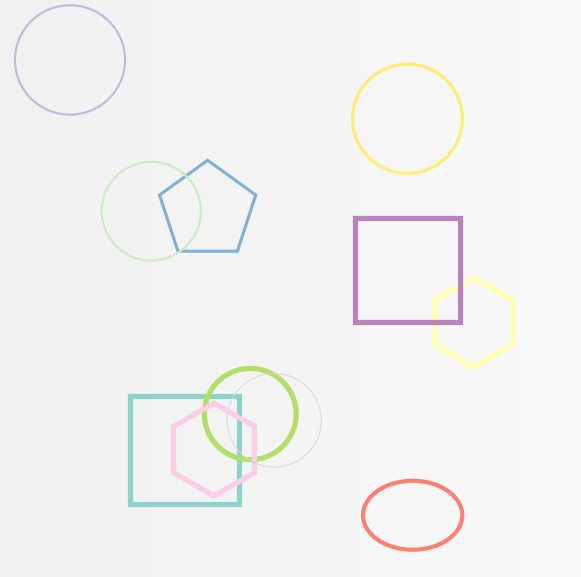[{"shape": "square", "thickness": 2.5, "radius": 0.47, "center": [0.318, 0.221]}, {"shape": "hexagon", "thickness": 2.5, "radius": 0.39, "center": [0.815, 0.441]}, {"shape": "circle", "thickness": 1, "radius": 0.47, "center": [0.12, 0.895]}, {"shape": "oval", "thickness": 2, "radius": 0.43, "center": [0.71, 0.107]}, {"shape": "pentagon", "thickness": 1.5, "radius": 0.44, "center": [0.357, 0.635]}, {"shape": "circle", "thickness": 2.5, "radius": 0.39, "center": [0.431, 0.282]}, {"shape": "hexagon", "thickness": 2.5, "radius": 0.4, "center": [0.368, 0.221]}, {"shape": "circle", "thickness": 0.5, "radius": 0.41, "center": [0.472, 0.271]}, {"shape": "square", "thickness": 2.5, "radius": 0.45, "center": [0.701, 0.532]}, {"shape": "circle", "thickness": 1, "radius": 0.43, "center": [0.26, 0.633]}, {"shape": "circle", "thickness": 1.5, "radius": 0.47, "center": [0.701, 0.794]}]